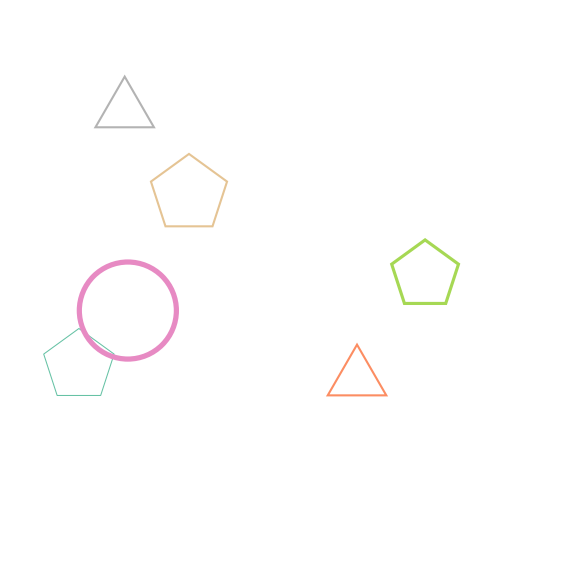[{"shape": "pentagon", "thickness": 0.5, "radius": 0.32, "center": [0.137, 0.366]}, {"shape": "triangle", "thickness": 1, "radius": 0.29, "center": [0.618, 0.344]}, {"shape": "circle", "thickness": 2.5, "radius": 0.42, "center": [0.221, 0.461]}, {"shape": "pentagon", "thickness": 1.5, "radius": 0.3, "center": [0.736, 0.523]}, {"shape": "pentagon", "thickness": 1, "radius": 0.35, "center": [0.327, 0.663]}, {"shape": "triangle", "thickness": 1, "radius": 0.29, "center": [0.216, 0.808]}]